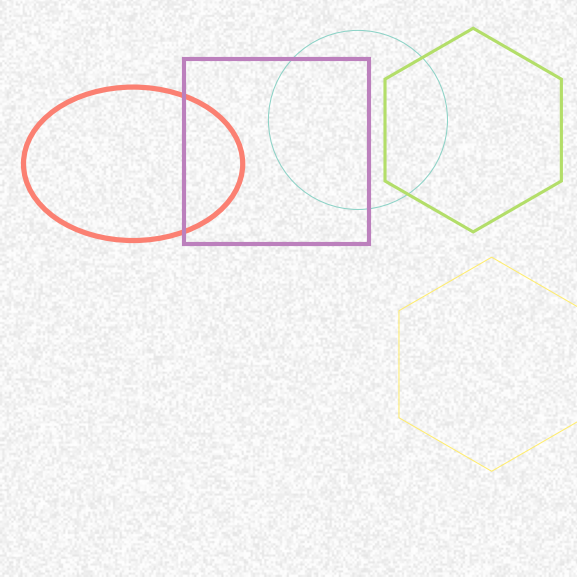[{"shape": "circle", "thickness": 0.5, "radius": 0.78, "center": [0.62, 0.791]}, {"shape": "oval", "thickness": 2.5, "radius": 0.95, "center": [0.23, 0.715]}, {"shape": "hexagon", "thickness": 1.5, "radius": 0.88, "center": [0.819, 0.774]}, {"shape": "square", "thickness": 2, "radius": 0.8, "center": [0.479, 0.737]}, {"shape": "hexagon", "thickness": 0.5, "radius": 0.93, "center": [0.851, 0.368]}]